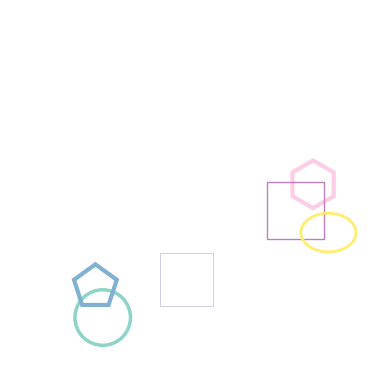[{"shape": "circle", "thickness": 2.5, "radius": 0.36, "center": [0.267, 0.175]}, {"shape": "square", "thickness": 0.5, "radius": 0.35, "center": [0.484, 0.274]}, {"shape": "pentagon", "thickness": 3, "radius": 0.29, "center": [0.248, 0.255]}, {"shape": "hexagon", "thickness": 3, "radius": 0.31, "center": [0.813, 0.521]}, {"shape": "square", "thickness": 1, "radius": 0.37, "center": [0.767, 0.453]}, {"shape": "oval", "thickness": 2, "radius": 0.36, "center": [0.853, 0.396]}]